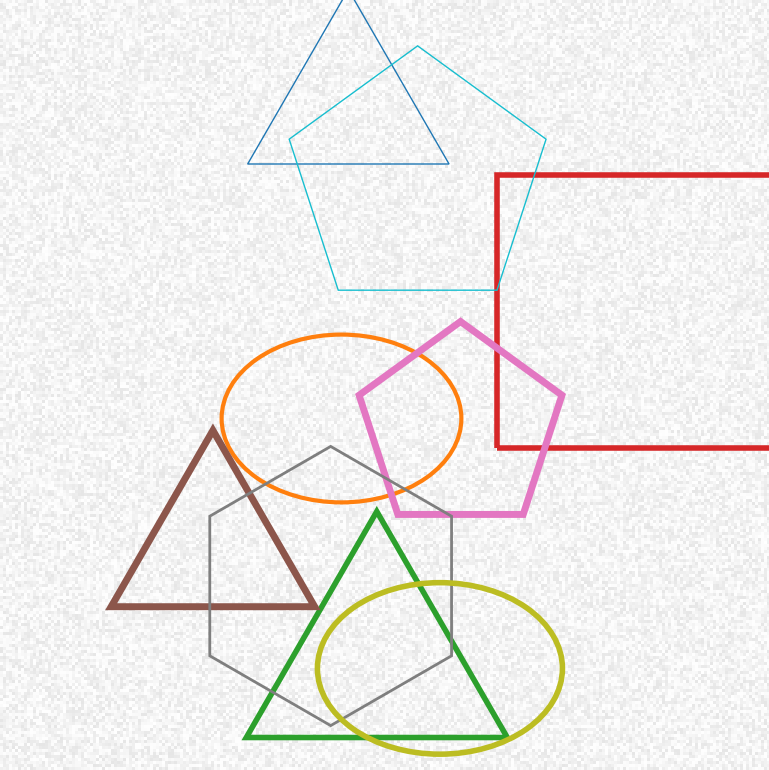[{"shape": "triangle", "thickness": 0.5, "radius": 0.76, "center": [0.452, 0.863]}, {"shape": "oval", "thickness": 1.5, "radius": 0.78, "center": [0.443, 0.457]}, {"shape": "triangle", "thickness": 2, "radius": 0.98, "center": [0.489, 0.14]}, {"shape": "square", "thickness": 2, "radius": 0.89, "center": [0.823, 0.596]}, {"shape": "triangle", "thickness": 2.5, "radius": 0.76, "center": [0.277, 0.288]}, {"shape": "pentagon", "thickness": 2.5, "radius": 0.69, "center": [0.598, 0.444]}, {"shape": "hexagon", "thickness": 1, "radius": 0.91, "center": [0.429, 0.239]}, {"shape": "oval", "thickness": 2, "radius": 0.8, "center": [0.571, 0.132]}, {"shape": "pentagon", "thickness": 0.5, "radius": 0.88, "center": [0.542, 0.765]}]